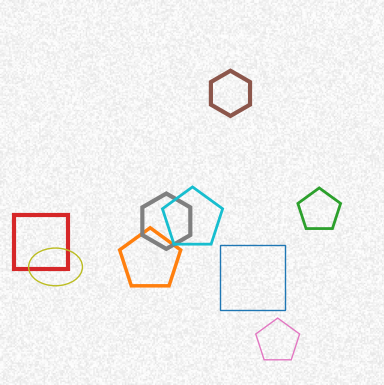[{"shape": "square", "thickness": 1, "radius": 0.42, "center": [0.657, 0.278]}, {"shape": "pentagon", "thickness": 2.5, "radius": 0.42, "center": [0.39, 0.325]}, {"shape": "pentagon", "thickness": 2, "radius": 0.29, "center": [0.829, 0.454]}, {"shape": "square", "thickness": 3, "radius": 0.35, "center": [0.106, 0.372]}, {"shape": "hexagon", "thickness": 3, "radius": 0.29, "center": [0.599, 0.758]}, {"shape": "pentagon", "thickness": 1, "radius": 0.3, "center": [0.721, 0.114]}, {"shape": "hexagon", "thickness": 3, "radius": 0.36, "center": [0.432, 0.425]}, {"shape": "oval", "thickness": 1, "radius": 0.35, "center": [0.144, 0.307]}, {"shape": "pentagon", "thickness": 2, "radius": 0.41, "center": [0.5, 0.432]}]